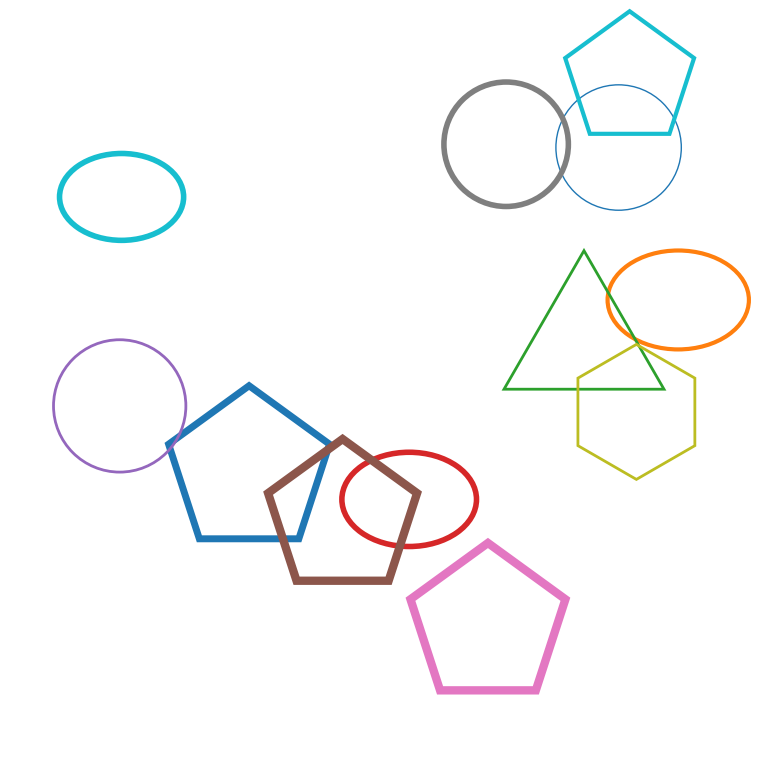[{"shape": "circle", "thickness": 0.5, "radius": 0.41, "center": [0.803, 0.808]}, {"shape": "pentagon", "thickness": 2.5, "radius": 0.55, "center": [0.323, 0.389]}, {"shape": "oval", "thickness": 1.5, "radius": 0.46, "center": [0.881, 0.61]}, {"shape": "triangle", "thickness": 1, "radius": 0.6, "center": [0.758, 0.555]}, {"shape": "oval", "thickness": 2, "radius": 0.44, "center": [0.531, 0.351]}, {"shape": "circle", "thickness": 1, "radius": 0.43, "center": [0.155, 0.473]}, {"shape": "pentagon", "thickness": 3, "radius": 0.51, "center": [0.445, 0.328]}, {"shape": "pentagon", "thickness": 3, "radius": 0.53, "center": [0.634, 0.189]}, {"shape": "circle", "thickness": 2, "radius": 0.4, "center": [0.657, 0.813]}, {"shape": "hexagon", "thickness": 1, "radius": 0.44, "center": [0.826, 0.465]}, {"shape": "oval", "thickness": 2, "radius": 0.4, "center": [0.158, 0.744]}, {"shape": "pentagon", "thickness": 1.5, "radius": 0.44, "center": [0.818, 0.897]}]